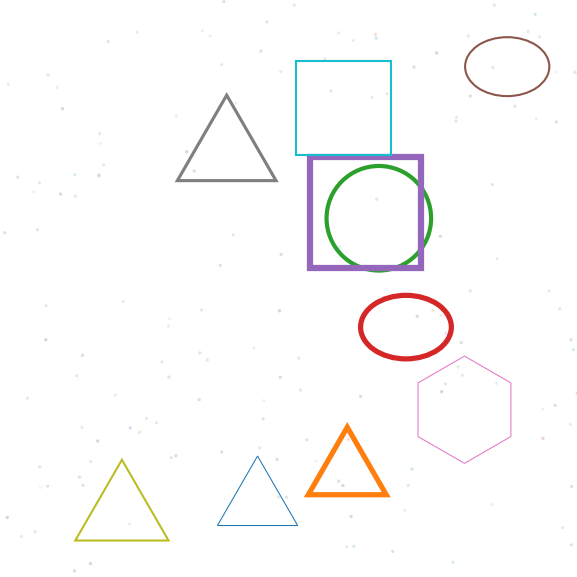[{"shape": "triangle", "thickness": 0.5, "radius": 0.4, "center": [0.446, 0.129]}, {"shape": "triangle", "thickness": 2.5, "radius": 0.39, "center": [0.601, 0.181]}, {"shape": "circle", "thickness": 2, "radius": 0.45, "center": [0.656, 0.621]}, {"shape": "oval", "thickness": 2.5, "radius": 0.39, "center": [0.703, 0.433]}, {"shape": "square", "thickness": 3, "radius": 0.48, "center": [0.633, 0.631]}, {"shape": "oval", "thickness": 1, "radius": 0.36, "center": [0.878, 0.884]}, {"shape": "hexagon", "thickness": 0.5, "radius": 0.46, "center": [0.804, 0.29]}, {"shape": "triangle", "thickness": 1.5, "radius": 0.49, "center": [0.393, 0.736]}, {"shape": "triangle", "thickness": 1, "radius": 0.47, "center": [0.211, 0.11]}, {"shape": "square", "thickness": 1, "radius": 0.41, "center": [0.595, 0.812]}]